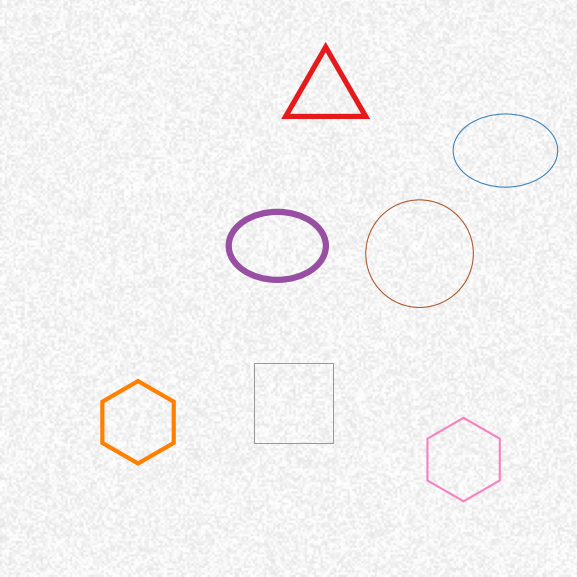[{"shape": "triangle", "thickness": 2.5, "radius": 0.4, "center": [0.564, 0.838]}, {"shape": "oval", "thickness": 0.5, "radius": 0.45, "center": [0.875, 0.738]}, {"shape": "oval", "thickness": 3, "radius": 0.42, "center": [0.48, 0.573]}, {"shape": "hexagon", "thickness": 2, "radius": 0.36, "center": [0.239, 0.268]}, {"shape": "circle", "thickness": 0.5, "radius": 0.47, "center": [0.726, 0.56]}, {"shape": "hexagon", "thickness": 1, "radius": 0.36, "center": [0.803, 0.203]}, {"shape": "square", "thickness": 0.5, "radius": 0.34, "center": [0.508, 0.301]}]